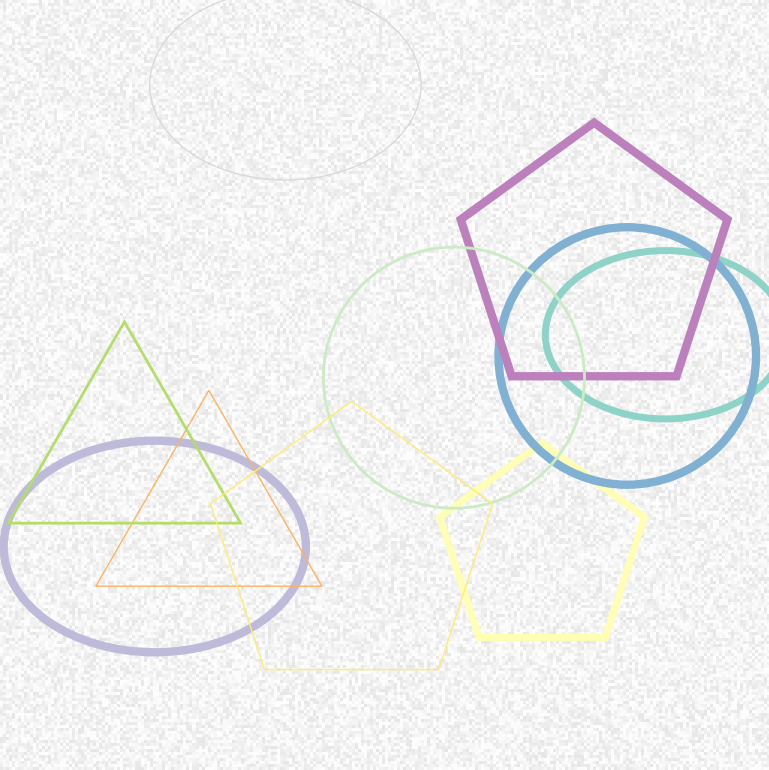[{"shape": "oval", "thickness": 2.5, "radius": 0.78, "center": [0.864, 0.565]}, {"shape": "pentagon", "thickness": 2.5, "radius": 0.7, "center": [0.704, 0.285]}, {"shape": "oval", "thickness": 3, "radius": 0.98, "center": [0.201, 0.29]}, {"shape": "circle", "thickness": 3, "radius": 0.84, "center": [0.815, 0.538]}, {"shape": "triangle", "thickness": 0.5, "radius": 0.85, "center": [0.271, 0.323]}, {"shape": "triangle", "thickness": 1, "radius": 0.87, "center": [0.162, 0.408]}, {"shape": "oval", "thickness": 0.5, "radius": 0.88, "center": [0.371, 0.89]}, {"shape": "pentagon", "thickness": 3, "radius": 0.91, "center": [0.772, 0.659]}, {"shape": "circle", "thickness": 1, "radius": 0.85, "center": [0.59, 0.51]}, {"shape": "pentagon", "thickness": 0.5, "radius": 0.96, "center": [0.457, 0.286]}]